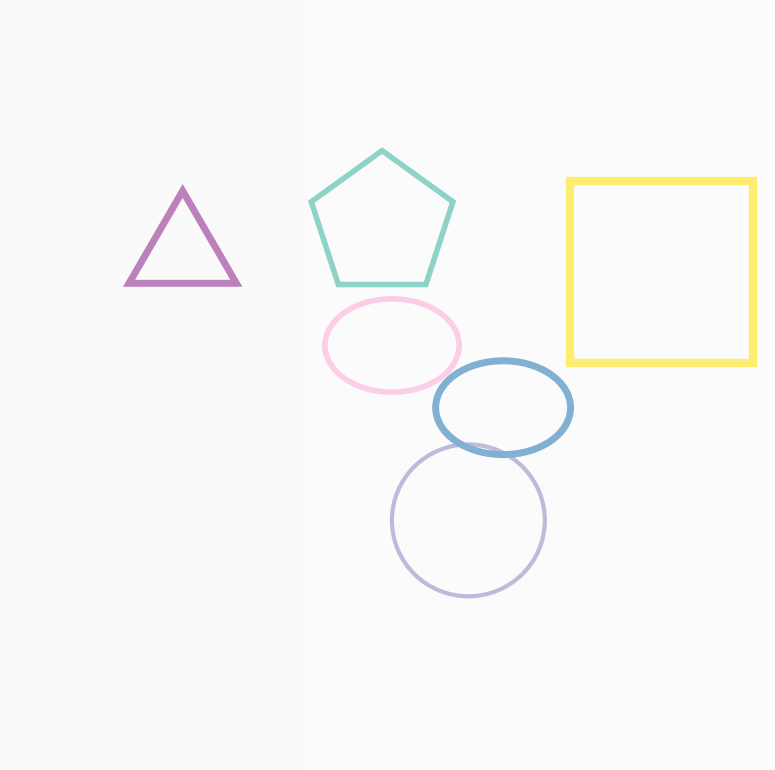[{"shape": "pentagon", "thickness": 2, "radius": 0.48, "center": [0.493, 0.708]}, {"shape": "circle", "thickness": 1.5, "radius": 0.49, "center": [0.604, 0.324]}, {"shape": "oval", "thickness": 2.5, "radius": 0.44, "center": [0.649, 0.471]}, {"shape": "oval", "thickness": 2, "radius": 0.43, "center": [0.506, 0.551]}, {"shape": "triangle", "thickness": 2.5, "radius": 0.4, "center": [0.236, 0.672]}, {"shape": "square", "thickness": 3, "radius": 0.59, "center": [0.854, 0.646]}]